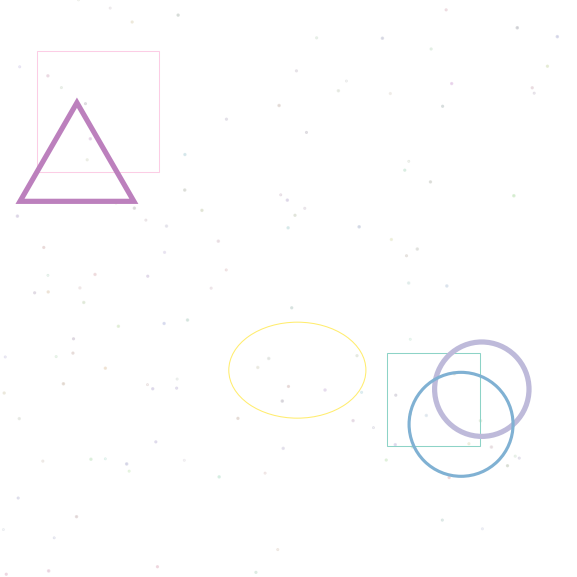[{"shape": "square", "thickness": 0.5, "radius": 0.4, "center": [0.751, 0.307]}, {"shape": "circle", "thickness": 2.5, "radius": 0.41, "center": [0.834, 0.325]}, {"shape": "circle", "thickness": 1.5, "radius": 0.45, "center": [0.798, 0.264]}, {"shape": "square", "thickness": 0.5, "radius": 0.53, "center": [0.17, 0.806]}, {"shape": "triangle", "thickness": 2.5, "radius": 0.57, "center": [0.133, 0.707]}, {"shape": "oval", "thickness": 0.5, "radius": 0.59, "center": [0.515, 0.358]}]